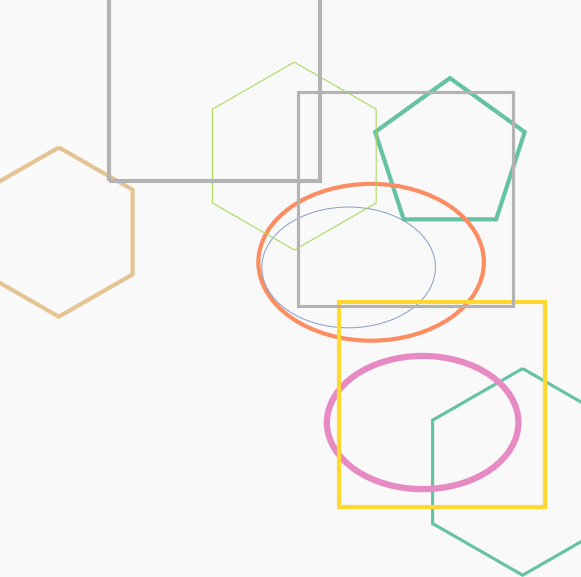[{"shape": "pentagon", "thickness": 2, "radius": 0.68, "center": [0.774, 0.729]}, {"shape": "hexagon", "thickness": 1.5, "radius": 0.89, "center": [0.899, 0.182]}, {"shape": "oval", "thickness": 2, "radius": 0.97, "center": [0.638, 0.545]}, {"shape": "oval", "thickness": 0.5, "radius": 0.75, "center": [0.6, 0.536]}, {"shape": "oval", "thickness": 3, "radius": 0.82, "center": [0.727, 0.267]}, {"shape": "hexagon", "thickness": 0.5, "radius": 0.81, "center": [0.506, 0.729]}, {"shape": "square", "thickness": 2, "radius": 0.89, "center": [0.76, 0.299]}, {"shape": "hexagon", "thickness": 2, "radius": 0.73, "center": [0.101, 0.597]}, {"shape": "square", "thickness": 1.5, "radius": 0.93, "center": [0.697, 0.655]}, {"shape": "square", "thickness": 2, "radius": 0.91, "center": [0.369, 0.867]}]